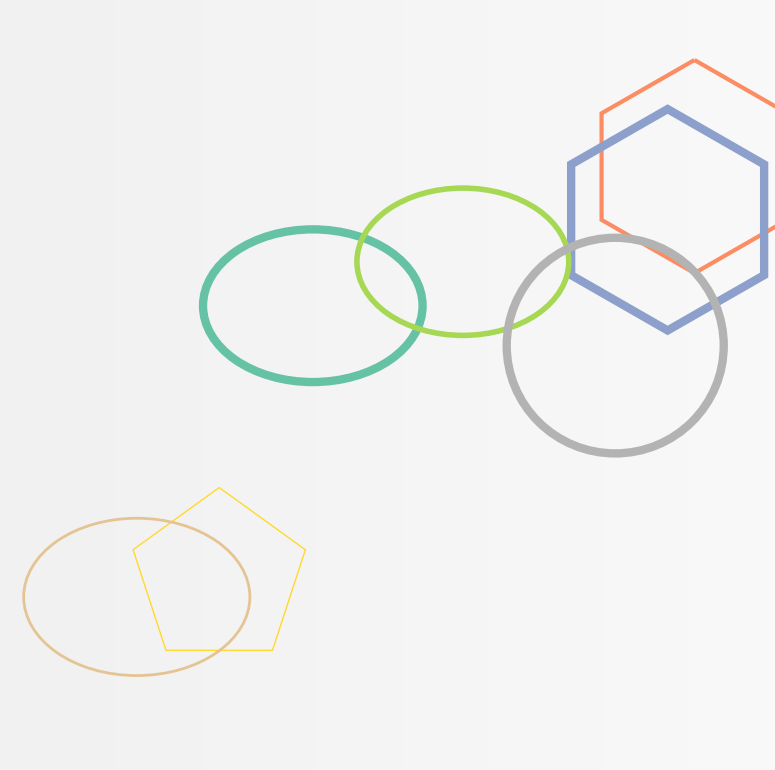[{"shape": "oval", "thickness": 3, "radius": 0.71, "center": [0.404, 0.603]}, {"shape": "hexagon", "thickness": 1.5, "radius": 0.69, "center": [0.896, 0.784]}, {"shape": "hexagon", "thickness": 3, "radius": 0.72, "center": [0.861, 0.715]}, {"shape": "oval", "thickness": 2, "radius": 0.68, "center": [0.597, 0.66]}, {"shape": "pentagon", "thickness": 0.5, "radius": 0.58, "center": [0.283, 0.25]}, {"shape": "oval", "thickness": 1, "radius": 0.73, "center": [0.176, 0.225]}, {"shape": "circle", "thickness": 3, "radius": 0.7, "center": [0.794, 0.551]}]